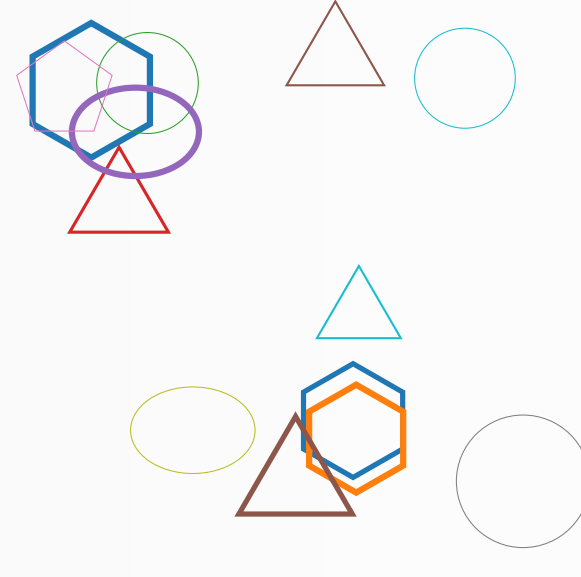[{"shape": "hexagon", "thickness": 3, "radius": 0.58, "center": [0.157, 0.843]}, {"shape": "hexagon", "thickness": 2.5, "radius": 0.49, "center": [0.607, 0.271]}, {"shape": "hexagon", "thickness": 3, "radius": 0.47, "center": [0.613, 0.24]}, {"shape": "circle", "thickness": 0.5, "radius": 0.44, "center": [0.254, 0.855]}, {"shape": "triangle", "thickness": 1.5, "radius": 0.49, "center": [0.205, 0.646]}, {"shape": "oval", "thickness": 3, "radius": 0.55, "center": [0.233, 0.771]}, {"shape": "triangle", "thickness": 1, "radius": 0.48, "center": [0.577, 0.9]}, {"shape": "triangle", "thickness": 2.5, "radius": 0.56, "center": [0.509, 0.165]}, {"shape": "pentagon", "thickness": 0.5, "radius": 0.43, "center": [0.111, 0.842]}, {"shape": "circle", "thickness": 0.5, "radius": 0.57, "center": [0.9, 0.166]}, {"shape": "oval", "thickness": 0.5, "radius": 0.54, "center": [0.332, 0.254]}, {"shape": "triangle", "thickness": 1, "radius": 0.42, "center": [0.617, 0.455]}, {"shape": "circle", "thickness": 0.5, "radius": 0.43, "center": [0.8, 0.864]}]